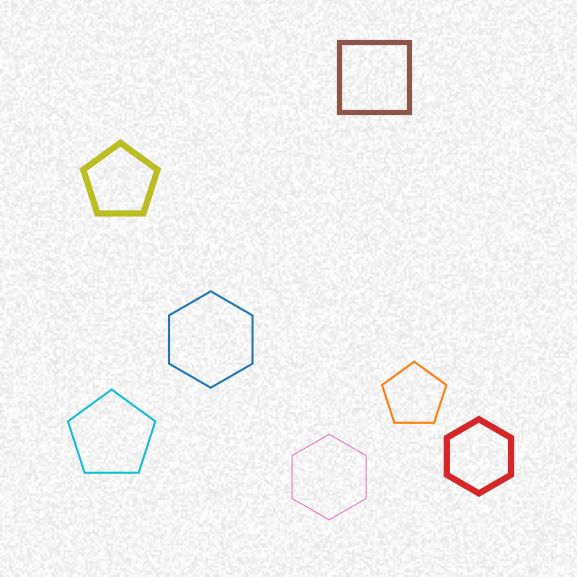[{"shape": "hexagon", "thickness": 1, "radius": 0.42, "center": [0.365, 0.411]}, {"shape": "pentagon", "thickness": 1, "radius": 0.29, "center": [0.717, 0.314]}, {"shape": "hexagon", "thickness": 3, "radius": 0.32, "center": [0.829, 0.209]}, {"shape": "square", "thickness": 2.5, "radius": 0.3, "center": [0.647, 0.865]}, {"shape": "hexagon", "thickness": 0.5, "radius": 0.37, "center": [0.57, 0.173]}, {"shape": "pentagon", "thickness": 3, "radius": 0.34, "center": [0.208, 0.684]}, {"shape": "pentagon", "thickness": 1, "radius": 0.4, "center": [0.193, 0.245]}]